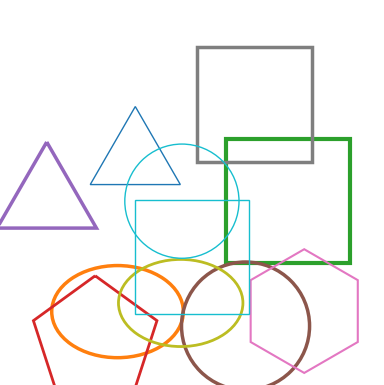[{"shape": "triangle", "thickness": 1, "radius": 0.68, "center": [0.351, 0.588]}, {"shape": "oval", "thickness": 2.5, "radius": 0.85, "center": [0.305, 0.191]}, {"shape": "square", "thickness": 3, "radius": 0.81, "center": [0.748, 0.479]}, {"shape": "pentagon", "thickness": 2, "radius": 0.84, "center": [0.247, 0.115]}, {"shape": "triangle", "thickness": 2.5, "radius": 0.75, "center": [0.121, 0.482]}, {"shape": "circle", "thickness": 2.5, "radius": 0.83, "center": [0.638, 0.153]}, {"shape": "hexagon", "thickness": 1.5, "radius": 0.8, "center": [0.79, 0.192]}, {"shape": "square", "thickness": 2.5, "radius": 0.75, "center": [0.661, 0.729]}, {"shape": "oval", "thickness": 2, "radius": 0.81, "center": [0.469, 0.213]}, {"shape": "circle", "thickness": 1, "radius": 0.74, "center": [0.472, 0.477]}, {"shape": "square", "thickness": 1, "radius": 0.74, "center": [0.499, 0.333]}]